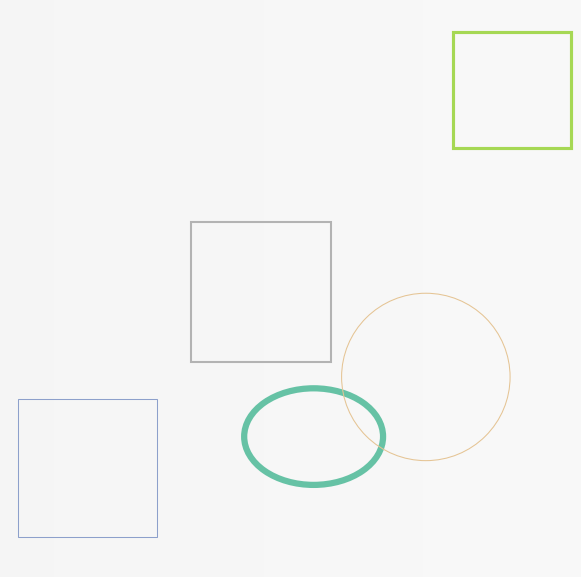[{"shape": "oval", "thickness": 3, "radius": 0.6, "center": [0.54, 0.243]}, {"shape": "square", "thickness": 0.5, "radius": 0.6, "center": [0.15, 0.189]}, {"shape": "square", "thickness": 1.5, "radius": 0.51, "center": [0.881, 0.843]}, {"shape": "circle", "thickness": 0.5, "radius": 0.72, "center": [0.733, 0.346]}, {"shape": "square", "thickness": 1, "radius": 0.6, "center": [0.45, 0.493]}]